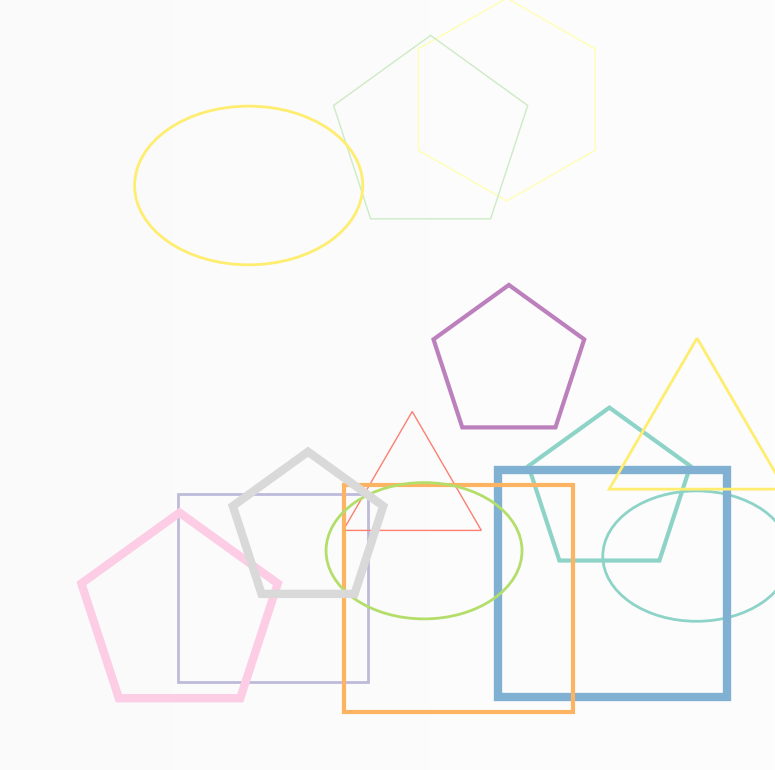[{"shape": "oval", "thickness": 1, "radius": 0.6, "center": [0.899, 0.278]}, {"shape": "pentagon", "thickness": 1.5, "radius": 0.55, "center": [0.786, 0.361]}, {"shape": "hexagon", "thickness": 0.5, "radius": 0.66, "center": [0.654, 0.871]}, {"shape": "square", "thickness": 1, "radius": 0.61, "center": [0.352, 0.236]}, {"shape": "triangle", "thickness": 0.5, "radius": 0.51, "center": [0.532, 0.363]}, {"shape": "square", "thickness": 3, "radius": 0.74, "center": [0.79, 0.242]}, {"shape": "square", "thickness": 1.5, "radius": 0.74, "center": [0.592, 0.223]}, {"shape": "oval", "thickness": 1, "radius": 0.63, "center": [0.547, 0.285]}, {"shape": "pentagon", "thickness": 3, "radius": 0.67, "center": [0.232, 0.201]}, {"shape": "pentagon", "thickness": 3, "radius": 0.51, "center": [0.397, 0.311]}, {"shape": "pentagon", "thickness": 1.5, "radius": 0.51, "center": [0.657, 0.528]}, {"shape": "pentagon", "thickness": 0.5, "radius": 0.66, "center": [0.556, 0.822]}, {"shape": "oval", "thickness": 1, "radius": 0.74, "center": [0.321, 0.759]}, {"shape": "triangle", "thickness": 1, "radius": 0.65, "center": [0.899, 0.43]}]